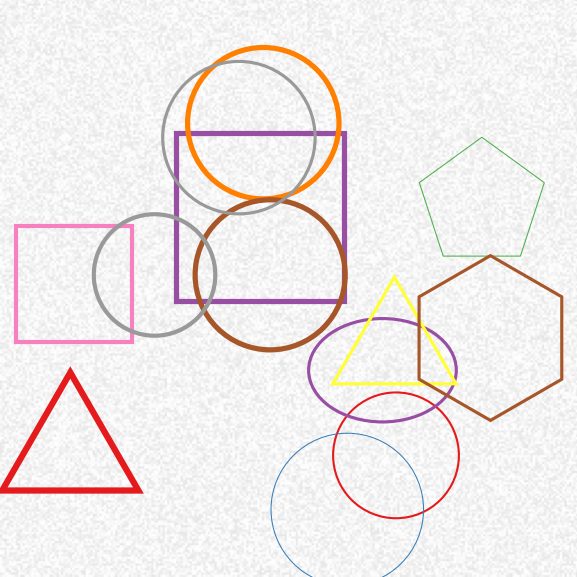[{"shape": "triangle", "thickness": 3, "radius": 0.68, "center": [0.122, 0.218]}, {"shape": "circle", "thickness": 1, "radius": 0.54, "center": [0.686, 0.211]}, {"shape": "circle", "thickness": 0.5, "radius": 0.66, "center": [0.601, 0.117]}, {"shape": "pentagon", "thickness": 0.5, "radius": 0.57, "center": [0.834, 0.648]}, {"shape": "oval", "thickness": 1.5, "radius": 0.64, "center": [0.662, 0.358]}, {"shape": "square", "thickness": 2.5, "radius": 0.73, "center": [0.45, 0.623]}, {"shape": "circle", "thickness": 2.5, "radius": 0.66, "center": [0.456, 0.786]}, {"shape": "triangle", "thickness": 1.5, "radius": 0.62, "center": [0.683, 0.396]}, {"shape": "circle", "thickness": 2.5, "radius": 0.65, "center": [0.468, 0.523]}, {"shape": "hexagon", "thickness": 1.5, "radius": 0.71, "center": [0.849, 0.414]}, {"shape": "square", "thickness": 2, "radius": 0.5, "center": [0.128, 0.508]}, {"shape": "circle", "thickness": 2, "radius": 0.53, "center": [0.268, 0.523]}, {"shape": "circle", "thickness": 1.5, "radius": 0.66, "center": [0.414, 0.761]}]